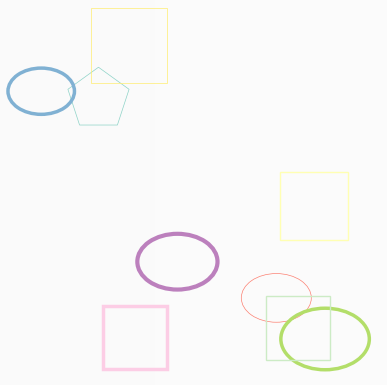[{"shape": "pentagon", "thickness": 0.5, "radius": 0.41, "center": [0.254, 0.742]}, {"shape": "square", "thickness": 1, "radius": 0.44, "center": [0.81, 0.466]}, {"shape": "oval", "thickness": 0.5, "radius": 0.45, "center": [0.713, 0.226]}, {"shape": "oval", "thickness": 2.5, "radius": 0.43, "center": [0.106, 0.763]}, {"shape": "oval", "thickness": 2.5, "radius": 0.57, "center": [0.839, 0.12]}, {"shape": "square", "thickness": 2.5, "radius": 0.41, "center": [0.348, 0.123]}, {"shape": "oval", "thickness": 3, "radius": 0.52, "center": [0.458, 0.32]}, {"shape": "square", "thickness": 1, "radius": 0.41, "center": [0.768, 0.148]}, {"shape": "square", "thickness": 0.5, "radius": 0.49, "center": [0.333, 0.882]}]